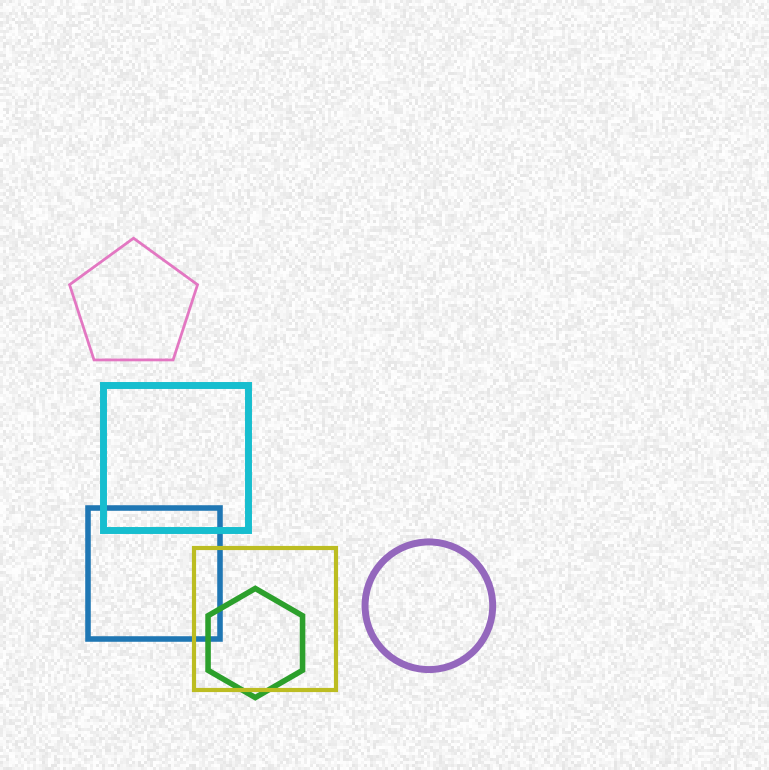[{"shape": "square", "thickness": 2, "radius": 0.43, "center": [0.2, 0.255]}, {"shape": "hexagon", "thickness": 2, "radius": 0.35, "center": [0.332, 0.165]}, {"shape": "circle", "thickness": 2.5, "radius": 0.41, "center": [0.557, 0.213]}, {"shape": "pentagon", "thickness": 1, "radius": 0.44, "center": [0.173, 0.603]}, {"shape": "square", "thickness": 1.5, "radius": 0.46, "center": [0.344, 0.197]}, {"shape": "square", "thickness": 2.5, "radius": 0.47, "center": [0.228, 0.405]}]